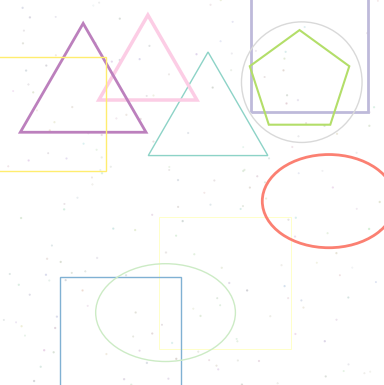[{"shape": "triangle", "thickness": 1, "radius": 0.9, "center": [0.54, 0.686]}, {"shape": "square", "thickness": 0.5, "radius": 0.86, "center": [0.585, 0.265]}, {"shape": "square", "thickness": 2, "radius": 0.76, "center": [0.804, 0.861]}, {"shape": "oval", "thickness": 2, "radius": 0.86, "center": [0.854, 0.478]}, {"shape": "square", "thickness": 1, "radius": 0.79, "center": [0.312, 0.122]}, {"shape": "pentagon", "thickness": 1.5, "radius": 0.68, "center": [0.778, 0.786]}, {"shape": "triangle", "thickness": 2.5, "radius": 0.74, "center": [0.384, 0.814]}, {"shape": "circle", "thickness": 1, "radius": 0.78, "center": [0.784, 0.787]}, {"shape": "triangle", "thickness": 2, "radius": 0.94, "center": [0.216, 0.751]}, {"shape": "oval", "thickness": 1, "radius": 0.91, "center": [0.43, 0.188]}, {"shape": "square", "thickness": 1, "radius": 0.74, "center": [0.126, 0.704]}]